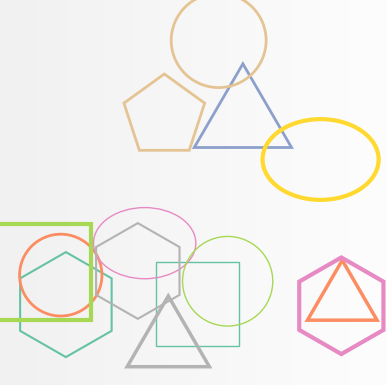[{"shape": "hexagon", "thickness": 1.5, "radius": 0.68, "center": [0.17, 0.209]}, {"shape": "square", "thickness": 1, "radius": 0.54, "center": [0.51, 0.211]}, {"shape": "circle", "thickness": 2, "radius": 0.53, "center": [0.157, 0.285]}, {"shape": "triangle", "thickness": 2.5, "radius": 0.52, "center": [0.883, 0.22]}, {"shape": "triangle", "thickness": 2, "radius": 0.72, "center": [0.627, 0.689]}, {"shape": "oval", "thickness": 1, "radius": 0.66, "center": [0.373, 0.368]}, {"shape": "hexagon", "thickness": 3, "radius": 0.63, "center": [0.881, 0.206]}, {"shape": "square", "thickness": 3, "radius": 0.63, "center": [0.11, 0.294]}, {"shape": "circle", "thickness": 1, "radius": 0.58, "center": [0.588, 0.269]}, {"shape": "oval", "thickness": 3, "radius": 0.75, "center": [0.827, 0.586]}, {"shape": "pentagon", "thickness": 2, "radius": 0.55, "center": [0.424, 0.698]}, {"shape": "circle", "thickness": 2, "radius": 0.61, "center": [0.564, 0.895]}, {"shape": "triangle", "thickness": 2.5, "radius": 0.61, "center": [0.434, 0.109]}, {"shape": "hexagon", "thickness": 1.5, "radius": 0.62, "center": [0.356, 0.296]}]